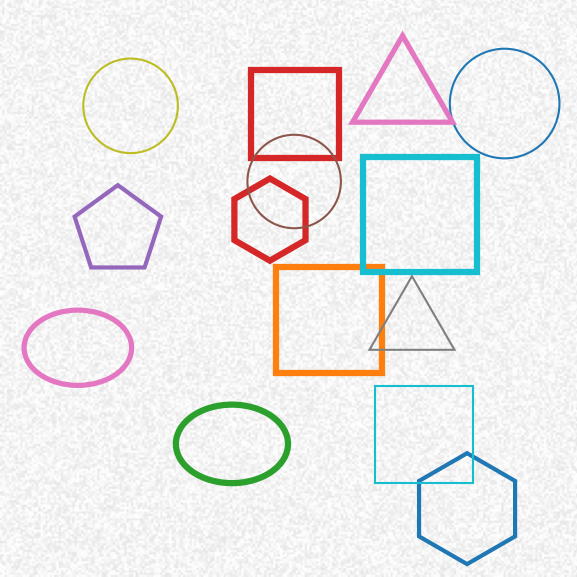[{"shape": "hexagon", "thickness": 2, "radius": 0.48, "center": [0.809, 0.118]}, {"shape": "circle", "thickness": 1, "radius": 0.47, "center": [0.874, 0.82]}, {"shape": "square", "thickness": 3, "radius": 0.46, "center": [0.57, 0.445]}, {"shape": "oval", "thickness": 3, "radius": 0.49, "center": [0.402, 0.231]}, {"shape": "hexagon", "thickness": 3, "radius": 0.36, "center": [0.467, 0.619]}, {"shape": "square", "thickness": 3, "radius": 0.38, "center": [0.511, 0.801]}, {"shape": "pentagon", "thickness": 2, "radius": 0.39, "center": [0.204, 0.6]}, {"shape": "circle", "thickness": 1, "radius": 0.4, "center": [0.509, 0.685]}, {"shape": "triangle", "thickness": 2.5, "radius": 0.5, "center": [0.697, 0.837]}, {"shape": "oval", "thickness": 2.5, "radius": 0.47, "center": [0.135, 0.397]}, {"shape": "triangle", "thickness": 1, "radius": 0.42, "center": [0.713, 0.436]}, {"shape": "circle", "thickness": 1, "radius": 0.41, "center": [0.226, 0.816]}, {"shape": "square", "thickness": 1, "radius": 0.42, "center": [0.734, 0.246]}, {"shape": "square", "thickness": 3, "radius": 0.5, "center": [0.727, 0.628]}]